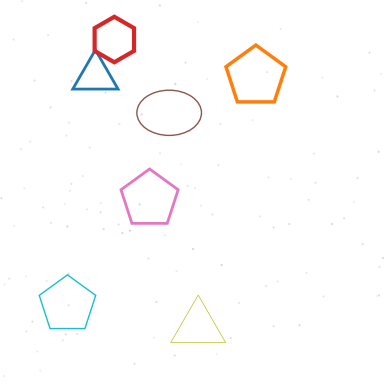[{"shape": "triangle", "thickness": 2, "radius": 0.34, "center": [0.248, 0.803]}, {"shape": "pentagon", "thickness": 2.5, "radius": 0.41, "center": [0.665, 0.801]}, {"shape": "hexagon", "thickness": 3, "radius": 0.3, "center": [0.297, 0.897]}, {"shape": "oval", "thickness": 1, "radius": 0.42, "center": [0.439, 0.707]}, {"shape": "pentagon", "thickness": 2, "radius": 0.39, "center": [0.389, 0.483]}, {"shape": "triangle", "thickness": 0.5, "radius": 0.41, "center": [0.515, 0.151]}, {"shape": "pentagon", "thickness": 1, "radius": 0.39, "center": [0.175, 0.209]}]